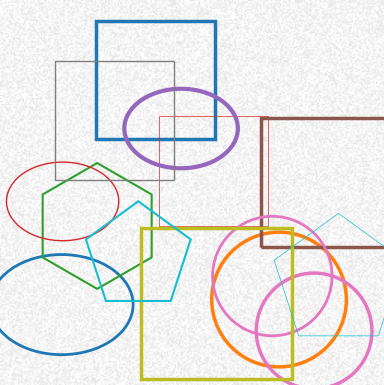[{"shape": "square", "thickness": 2.5, "radius": 0.77, "center": [0.404, 0.792]}, {"shape": "oval", "thickness": 2, "radius": 0.93, "center": [0.16, 0.209]}, {"shape": "circle", "thickness": 2.5, "radius": 0.87, "center": [0.725, 0.222]}, {"shape": "hexagon", "thickness": 1.5, "radius": 0.82, "center": [0.252, 0.413]}, {"shape": "square", "thickness": 0.5, "radius": 0.71, "center": [0.554, 0.555]}, {"shape": "oval", "thickness": 1, "radius": 0.73, "center": [0.163, 0.477]}, {"shape": "oval", "thickness": 3, "radius": 0.74, "center": [0.47, 0.666]}, {"shape": "square", "thickness": 2.5, "radius": 0.84, "center": [0.846, 0.525]}, {"shape": "circle", "thickness": 2.5, "radius": 0.75, "center": [0.816, 0.141]}, {"shape": "circle", "thickness": 2, "radius": 0.78, "center": [0.707, 0.283]}, {"shape": "square", "thickness": 1, "radius": 0.77, "center": [0.299, 0.687]}, {"shape": "square", "thickness": 2.5, "radius": 0.98, "center": [0.563, 0.213]}, {"shape": "pentagon", "thickness": 1.5, "radius": 0.72, "center": [0.359, 0.334]}, {"shape": "pentagon", "thickness": 0.5, "radius": 0.88, "center": [0.879, 0.27]}]